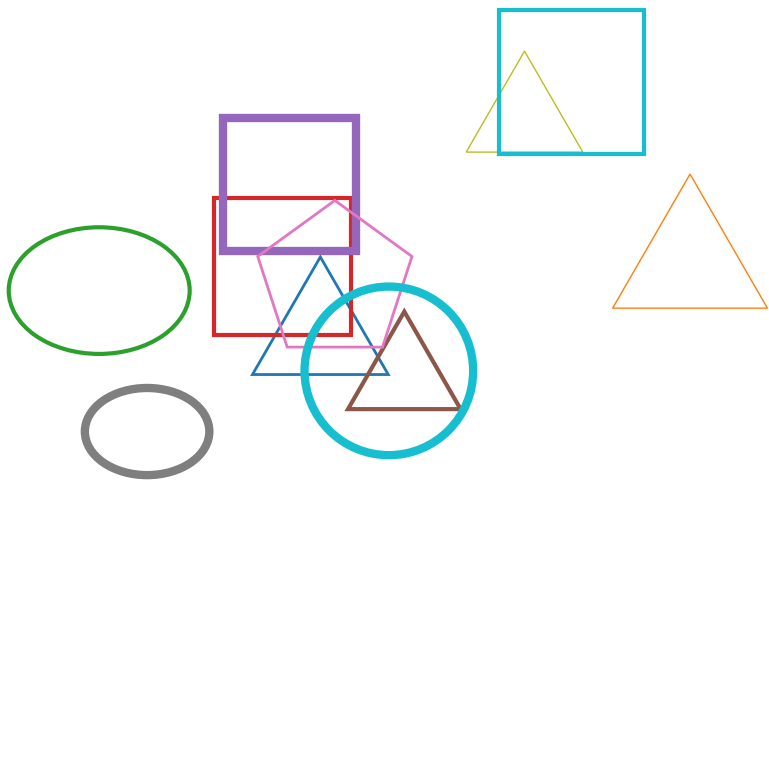[{"shape": "triangle", "thickness": 1, "radius": 0.51, "center": [0.416, 0.564]}, {"shape": "triangle", "thickness": 0.5, "radius": 0.58, "center": [0.896, 0.658]}, {"shape": "oval", "thickness": 1.5, "radius": 0.59, "center": [0.129, 0.623]}, {"shape": "square", "thickness": 1.5, "radius": 0.45, "center": [0.367, 0.654]}, {"shape": "square", "thickness": 3, "radius": 0.43, "center": [0.376, 0.76]}, {"shape": "triangle", "thickness": 1.5, "radius": 0.42, "center": [0.525, 0.511]}, {"shape": "pentagon", "thickness": 1, "radius": 0.53, "center": [0.435, 0.634]}, {"shape": "oval", "thickness": 3, "radius": 0.4, "center": [0.191, 0.44]}, {"shape": "triangle", "thickness": 0.5, "radius": 0.44, "center": [0.681, 0.846]}, {"shape": "circle", "thickness": 3, "radius": 0.55, "center": [0.505, 0.518]}, {"shape": "square", "thickness": 1.5, "radius": 0.47, "center": [0.742, 0.893]}]